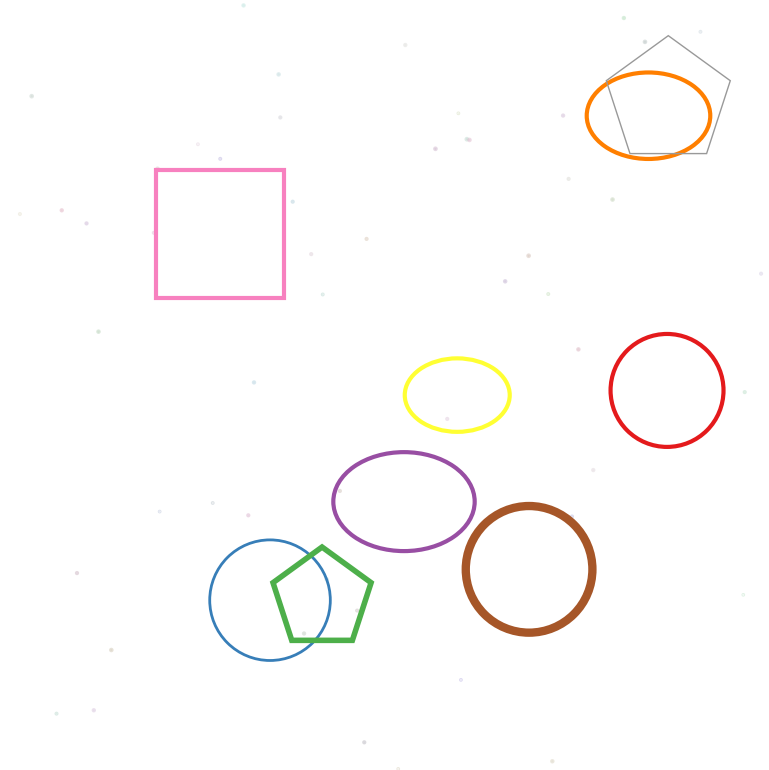[{"shape": "circle", "thickness": 1.5, "radius": 0.37, "center": [0.866, 0.493]}, {"shape": "circle", "thickness": 1, "radius": 0.39, "center": [0.351, 0.221]}, {"shape": "pentagon", "thickness": 2, "radius": 0.33, "center": [0.418, 0.223]}, {"shape": "oval", "thickness": 1.5, "radius": 0.46, "center": [0.525, 0.349]}, {"shape": "oval", "thickness": 1.5, "radius": 0.4, "center": [0.842, 0.85]}, {"shape": "oval", "thickness": 1.5, "radius": 0.34, "center": [0.594, 0.487]}, {"shape": "circle", "thickness": 3, "radius": 0.41, "center": [0.687, 0.261]}, {"shape": "square", "thickness": 1.5, "radius": 0.42, "center": [0.286, 0.697]}, {"shape": "pentagon", "thickness": 0.5, "radius": 0.42, "center": [0.868, 0.869]}]